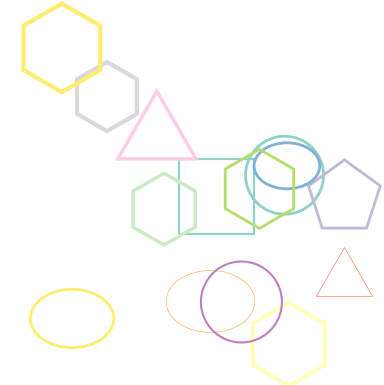[{"shape": "circle", "thickness": 2, "radius": 0.51, "center": [0.739, 0.545]}, {"shape": "square", "thickness": 1.5, "radius": 0.49, "center": [0.563, 0.49]}, {"shape": "hexagon", "thickness": 2.5, "radius": 0.54, "center": [0.75, 0.106]}, {"shape": "pentagon", "thickness": 2, "radius": 0.49, "center": [0.895, 0.487]}, {"shape": "triangle", "thickness": 0.5, "radius": 0.42, "center": [0.895, 0.272]}, {"shape": "oval", "thickness": 2, "radius": 0.43, "center": [0.745, 0.569]}, {"shape": "oval", "thickness": 0.5, "radius": 0.58, "center": [0.547, 0.217]}, {"shape": "hexagon", "thickness": 2, "radius": 0.51, "center": [0.674, 0.509]}, {"shape": "triangle", "thickness": 2.5, "radius": 0.59, "center": [0.407, 0.646]}, {"shape": "hexagon", "thickness": 3, "radius": 0.45, "center": [0.278, 0.749]}, {"shape": "circle", "thickness": 1.5, "radius": 0.53, "center": [0.627, 0.216]}, {"shape": "hexagon", "thickness": 2.5, "radius": 0.47, "center": [0.426, 0.457]}, {"shape": "hexagon", "thickness": 3, "radius": 0.58, "center": [0.161, 0.876]}, {"shape": "oval", "thickness": 2, "radius": 0.54, "center": [0.187, 0.173]}]